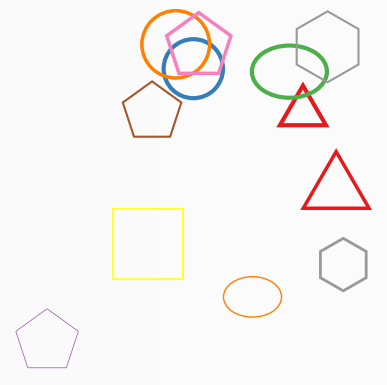[{"shape": "triangle", "thickness": 3, "radius": 0.34, "center": [0.782, 0.709]}, {"shape": "triangle", "thickness": 2.5, "radius": 0.49, "center": [0.867, 0.508]}, {"shape": "circle", "thickness": 3, "radius": 0.38, "center": [0.499, 0.822]}, {"shape": "oval", "thickness": 3, "radius": 0.48, "center": [0.747, 0.814]}, {"shape": "pentagon", "thickness": 0.5, "radius": 0.42, "center": [0.121, 0.113]}, {"shape": "circle", "thickness": 2.5, "radius": 0.44, "center": [0.454, 0.885]}, {"shape": "oval", "thickness": 1, "radius": 0.37, "center": [0.652, 0.229]}, {"shape": "square", "thickness": 1.5, "radius": 0.45, "center": [0.382, 0.365]}, {"shape": "pentagon", "thickness": 1.5, "radius": 0.4, "center": [0.392, 0.709]}, {"shape": "pentagon", "thickness": 2.5, "radius": 0.44, "center": [0.513, 0.88]}, {"shape": "hexagon", "thickness": 2, "radius": 0.34, "center": [0.886, 0.313]}, {"shape": "hexagon", "thickness": 1.5, "radius": 0.46, "center": [0.845, 0.879]}]